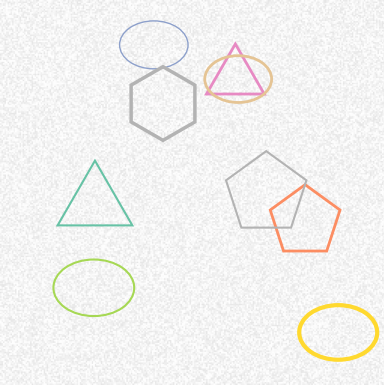[{"shape": "triangle", "thickness": 1.5, "radius": 0.56, "center": [0.247, 0.471]}, {"shape": "pentagon", "thickness": 2, "radius": 0.48, "center": [0.793, 0.425]}, {"shape": "oval", "thickness": 1, "radius": 0.44, "center": [0.4, 0.883]}, {"shape": "triangle", "thickness": 2, "radius": 0.43, "center": [0.611, 0.799]}, {"shape": "oval", "thickness": 1.5, "radius": 0.52, "center": [0.244, 0.252]}, {"shape": "oval", "thickness": 3, "radius": 0.51, "center": [0.878, 0.137]}, {"shape": "oval", "thickness": 2, "radius": 0.43, "center": [0.619, 0.795]}, {"shape": "pentagon", "thickness": 1.5, "radius": 0.55, "center": [0.691, 0.498]}, {"shape": "hexagon", "thickness": 2.5, "radius": 0.48, "center": [0.423, 0.731]}]